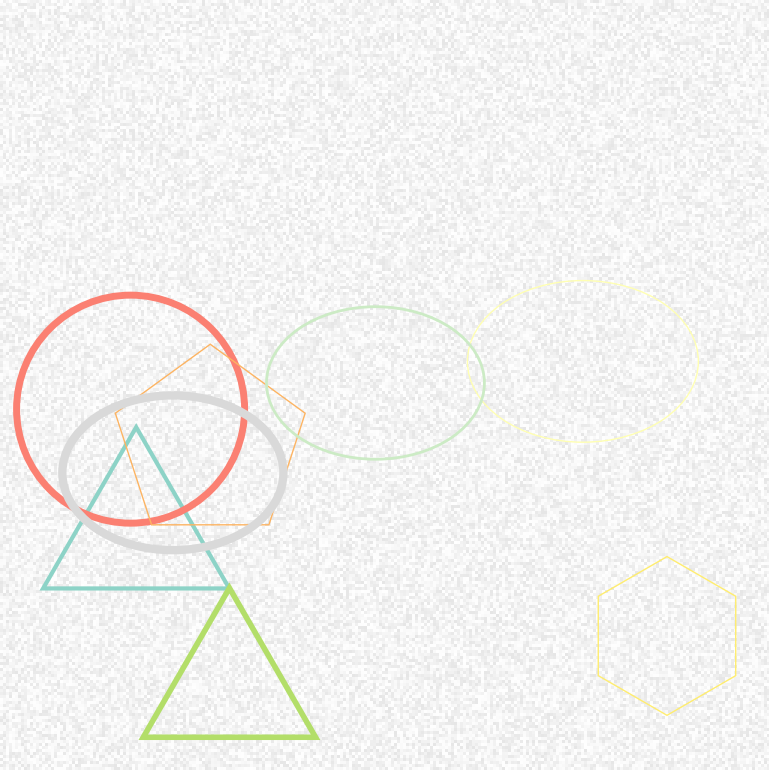[{"shape": "triangle", "thickness": 1.5, "radius": 0.7, "center": [0.177, 0.306]}, {"shape": "oval", "thickness": 0.5, "radius": 0.75, "center": [0.757, 0.531]}, {"shape": "circle", "thickness": 2.5, "radius": 0.74, "center": [0.17, 0.469]}, {"shape": "pentagon", "thickness": 0.5, "radius": 0.65, "center": [0.273, 0.423]}, {"shape": "triangle", "thickness": 2, "radius": 0.65, "center": [0.298, 0.107]}, {"shape": "oval", "thickness": 3, "radius": 0.72, "center": [0.225, 0.386]}, {"shape": "oval", "thickness": 1, "radius": 0.71, "center": [0.488, 0.503]}, {"shape": "hexagon", "thickness": 0.5, "radius": 0.52, "center": [0.866, 0.174]}]